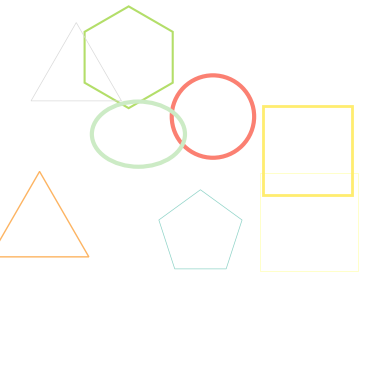[{"shape": "pentagon", "thickness": 0.5, "radius": 0.57, "center": [0.521, 0.394]}, {"shape": "square", "thickness": 0.5, "radius": 0.64, "center": [0.803, 0.423]}, {"shape": "circle", "thickness": 3, "radius": 0.54, "center": [0.553, 0.697]}, {"shape": "triangle", "thickness": 1, "radius": 0.74, "center": [0.103, 0.407]}, {"shape": "hexagon", "thickness": 1.5, "radius": 0.66, "center": [0.334, 0.851]}, {"shape": "triangle", "thickness": 0.5, "radius": 0.68, "center": [0.198, 0.806]}, {"shape": "oval", "thickness": 3, "radius": 0.6, "center": [0.36, 0.652]}, {"shape": "square", "thickness": 2, "radius": 0.58, "center": [0.799, 0.61]}]